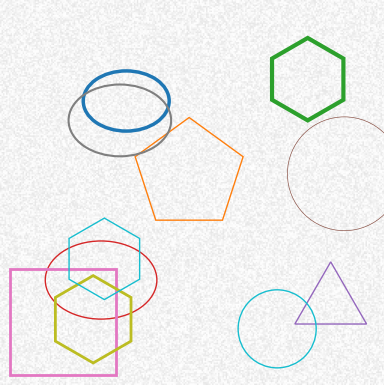[{"shape": "oval", "thickness": 2.5, "radius": 0.56, "center": [0.328, 0.738]}, {"shape": "pentagon", "thickness": 1, "radius": 0.74, "center": [0.491, 0.547]}, {"shape": "hexagon", "thickness": 3, "radius": 0.54, "center": [0.799, 0.794]}, {"shape": "oval", "thickness": 1, "radius": 0.72, "center": [0.263, 0.273]}, {"shape": "triangle", "thickness": 1, "radius": 0.54, "center": [0.859, 0.212]}, {"shape": "circle", "thickness": 0.5, "radius": 0.74, "center": [0.894, 0.549]}, {"shape": "square", "thickness": 2, "radius": 0.69, "center": [0.164, 0.163]}, {"shape": "oval", "thickness": 1.5, "radius": 0.67, "center": [0.311, 0.687]}, {"shape": "hexagon", "thickness": 2, "radius": 0.57, "center": [0.242, 0.171]}, {"shape": "hexagon", "thickness": 1, "radius": 0.53, "center": [0.271, 0.328]}, {"shape": "circle", "thickness": 1, "radius": 0.51, "center": [0.72, 0.146]}]